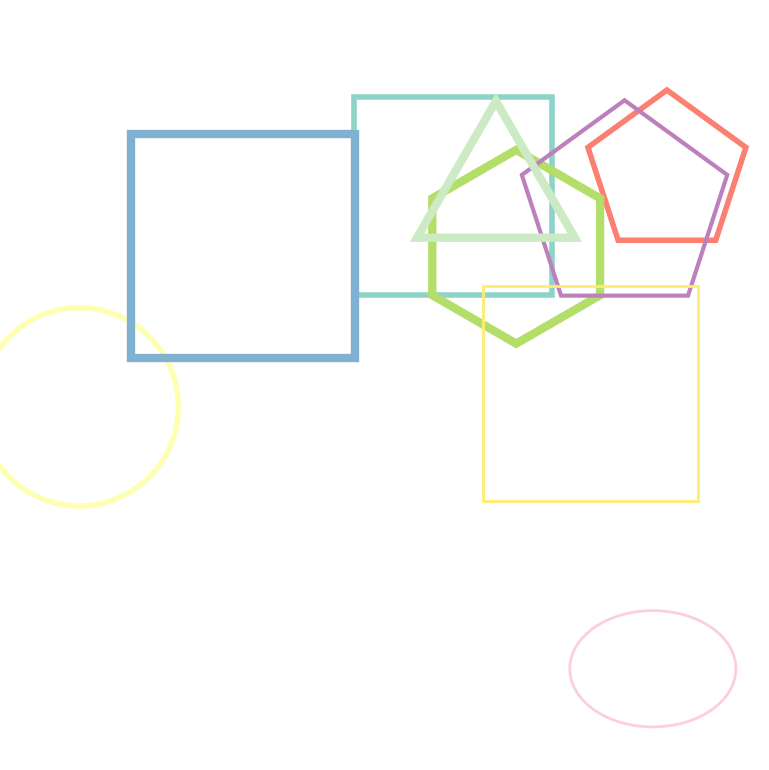[{"shape": "square", "thickness": 2, "radius": 0.64, "center": [0.588, 0.745]}, {"shape": "circle", "thickness": 2, "radius": 0.64, "center": [0.103, 0.472]}, {"shape": "pentagon", "thickness": 2, "radius": 0.54, "center": [0.866, 0.775]}, {"shape": "square", "thickness": 3, "radius": 0.73, "center": [0.315, 0.68]}, {"shape": "hexagon", "thickness": 3, "radius": 0.63, "center": [0.67, 0.68]}, {"shape": "oval", "thickness": 1, "radius": 0.54, "center": [0.848, 0.131]}, {"shape": "pentagon", "thickness": 1.5, "radius": 0.7, "center": [0.811, 0.73]}, {"shape": "triangle", "thickness": 3, "radius": 0.59, "center": [0.644, 0.75]}, {"shape": "square", "thickness": 1, "radius": 0.7, "center": [0.767, 0.488]}]